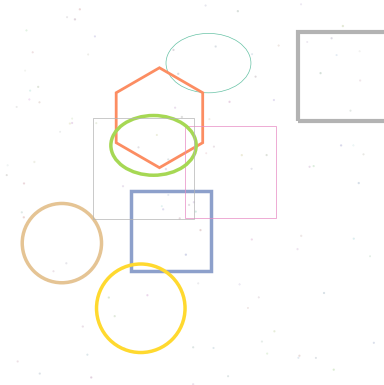[{"shape": "oval", "thickness": 0.5, "radius": 0.55, "center": [0.541, 0.836]}, {"shape": "hexagon", "thickness": 2, "radius": 0.65, "center": [0.414, 0.694]}, {"shape": "square", "thickness": 2.5, "radius": 0.52, "center": [0.445, 0.401]}, {"shape": "square", "thickness": 0.5, "radius": 0.59, "center": [0.599, 0.553]}, {"shape": "oval", "thickness": 2.5, "radius": 0.55, "center": [0.399, 0.622]}, {"shape": "circle", "thickness": 2.5, "radius": 0.57, "center": [0.366, 0.199]}, {"shape": "circle", "thickness": 2.5, "radius": 0.51, "center": [0.161, 0.369]}, {"shape": "square", "thickness": 3, "radius": 0.58, "center": [0.891, 0.801]}, {"shape": "square", "thickness": 0.5, "radius": 0.65, "center": [0.372, 0.562]}]